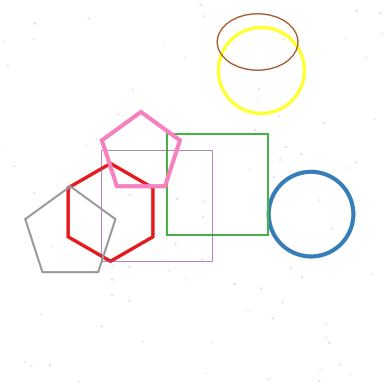[{"shape": "hexagon", "thickness": 2.5, "radius": 0.64, "center": [0.287, 0.448]}, {"shape": "circle", "thickness": 3, "radius": 0.55, "center": [0.808, 0.444]}, {"shape": "square", "thickness": 1.5, "radius": 0.65, "center": [0.565, 0.52]}, {"shape": "square", "thickness": 0.5, "radius": 0.72, "center": [0.407, 0.466]}, {"shape": "circle", "thickness": 2.5, "radius": 0.56, "center": [0.679, 0.817]}, {"shape": "oval", "thickness": 1, "radius": 0.52, "center": [0.669, 0.891]}, {"shape": "pentagon", "thickness": 3, "radius": 0.53, "center": [0.366, 0.603]}, {"shape": "pentagon", "thickness": 1.5, "radius": 0.62, "center": [0.183, 0.393]}]